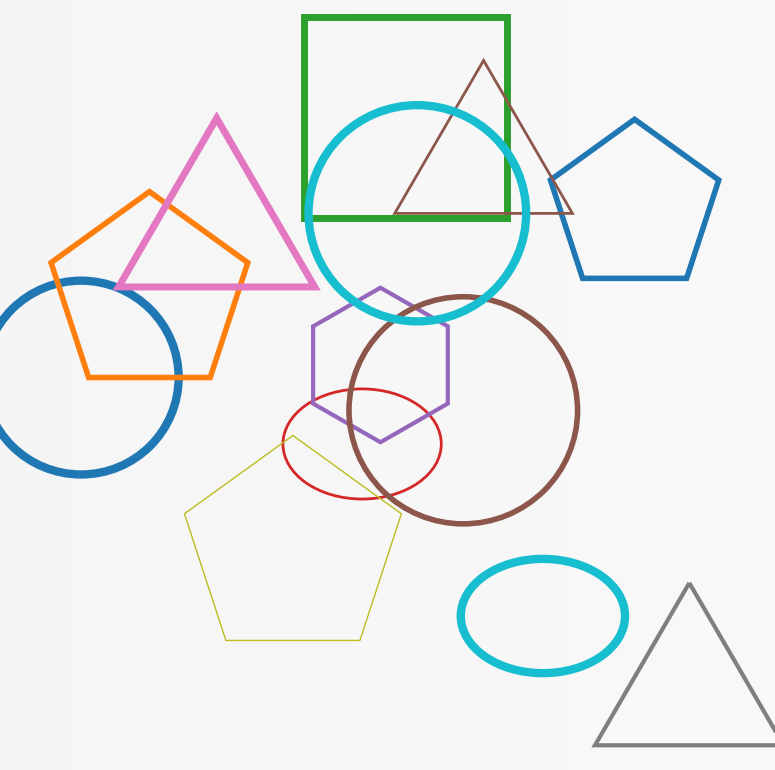[{"shape": "circle", "thickness": 3, "radius": 0.63, "center": [0.105, 0.51]}, {"shape": "pentagon", "thickness": 2, "radius": 0.57, "center": [0.819, 0.731]}, {"shape": "pentagon", "thickness": 2, "radius": 0.67, "center": [0.193, 0.618]}, {"shape": "square", "thickness": 2.5, "radius": 0.65, "center": [0.523, 0.847]}, {"shape": "oval", "thickness": 1, "radius": 0.51, "center": [0.467, 0.423]}, {"shape": "hexagon", "thickness": 1.5, "radius": 0.5, "center": [0.491, 0.526]}, {"shape": "circle", "thickness": 2, "radius": 0.74, "center": [0.598, 0.467]}, {"shape": "triangle", "thickness": 1, "radius": 0.66, "center": [0.624, 0.789]}, {"shape": "triangle", "thickness": 2.5, "radius": 0.73, "center": [0.28, 0.7]}, {"shape": "triangle", "thickness": 1.5, "radius": 0.7, "center": [0.889, 0.102]}, {"shape": "pentagon", "thickness": 0.5, "radius": 0.74, "center": [0.378, 0.287]}, {"shape": "oval", "thickness": 3, "radius": 0.53, "center": [0.701, 0.2]}, {"shape": "circle", "thickness": 3, "radius": 0.7, "center": [0.538, 0.723]}]